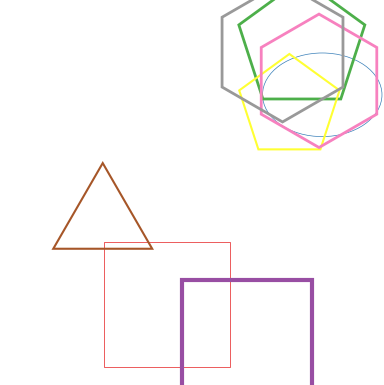[{"shape": "square", "thickness": 0.5, "radius": 0.81, "center": [0.434, 0.208]}, {"shape": "oval", "thickness": 0.5, "radius": 0.78, "center": [0.837, 0.754]}, {"shape": "pentagon", "thickness": 2, "radius": 0.86, "center": [0.784, 0.882]}, {"shape": "square", "thickness": 3, "radius": 0.84, "center": [0.642, 0.105]}, {"shape": "pentagon", "thickness": 1.5, "radius": 0.68, "center": [0.752, 0.723]}, {"shape": "triangle", "thickness": 1.5, "radius": 0.74, "center": [0.267, 0.428]}, {"shape": "hexagon", "thickness": 2, "radius": 0.87, "center": [0.829, 0.79]}, {"shape": "hexagon", "thickness": 2, "radius": 0.91, "center": [0.734, 0.865]}]